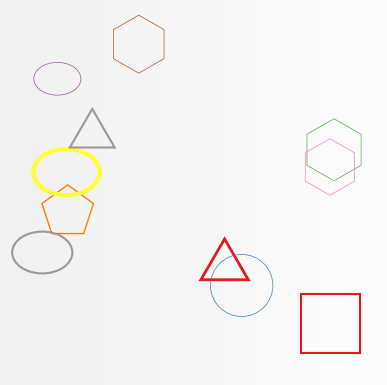[{"shape": "triangle", "thickness": 2, "radius": 0.35, "center": [0.58, 0.309]}, {"shape": "square", "thickness": 1.5, "radius": 0.38, "center": [0.853, 0.159]}, {"shape": "circle", "thickness": 0.5, "radius": 0.4, "center": [0.624, 0.259]}, {"shape": "hexagon", "thickness": 0.5, "radius": 0.4, "center": [0.862, 0.611]}, {"shape": "oval", "thickness": 0.5, "radius": 0.3, "center": [0.148, 0.795]}, {"shape": "pentagon", "thickness": 1, "radius": 0.35, "center": [0.175, 0.45]}, {"shape": "oval", "thickness": 3, "radius": 0.43, "center": [0.172, 0.553]}, {"shape": "hexagon", "thickness": 0.5, "radius": 0.38, "center": [0.358, 0.885]}, {"shape": "hexagon", "thickness": 0.5, "radius": 0.37, "center": [0.851, 0.566]}, {"shape": "oval", "thickness": 1.5, "radius": 0.39, "center": [0.109, 0.344]}, {"shape": "triangle", "thickness": 1.5, "radius": 0.33, "center": [0.238, 0.65]}]